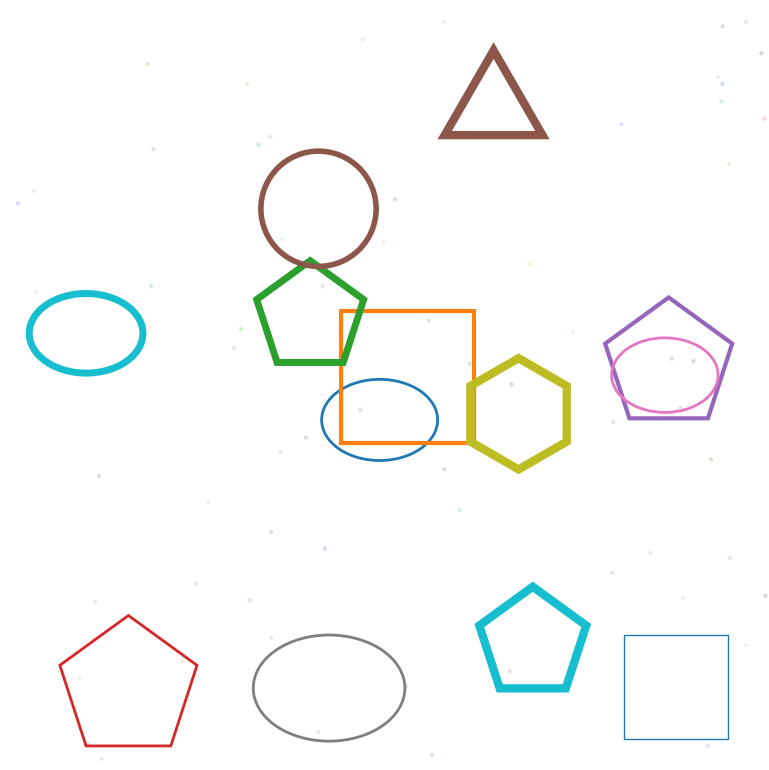[{"shape": "oval", "thickness": 1, "radius": 0.38, "center": [0.493, 0.455]}, {"shape": "square", "thickness": 0.5, "radius": 0.34, "center": [0.878, 0.108]}, {"shape": "square", "thickness": 1.5, "radius": 0.43, "center": [0.529, 0.511]}, {"shape": "pentagon", "thickness": 2.5, "radius": 0.37, "center": [0.403, 0.588]}, {"shape": "pentagon", "thickness": 1, "radius": 0.47, "center": [0.167, 0.107]}, {"shape": "pentagon", "thickness": 1.5, "radius": 0.43, "center": [0.868, 0.527]}, {"shape": "triangle", "thickness": 3, "radius": 0.37, "center": [0.641, 0.861]}, {"shape": "circle", "thickness": 2, "radius": 0.37, "center": [0.414, 0.729]}, {"shape": "oval", "thickness": 1, "radius": 0.35, "center": [0.863, 0.513]}, {"shape": "oval", "thickness": 1, "radius": 0.49, "center": [0.427, 0.106]}, {"shape": "hexagon", "thickness": 3, "radius": 0.36, "center": [0.673, 0.463]}, {"shape": "oval", "thickness": 2.5, "radius": 0.37, "center": [0.112, 0.567]}, {"shape": "pentagon", "thickness": 3, "radius": 0.36, "center": [0.692, 0.165]}]